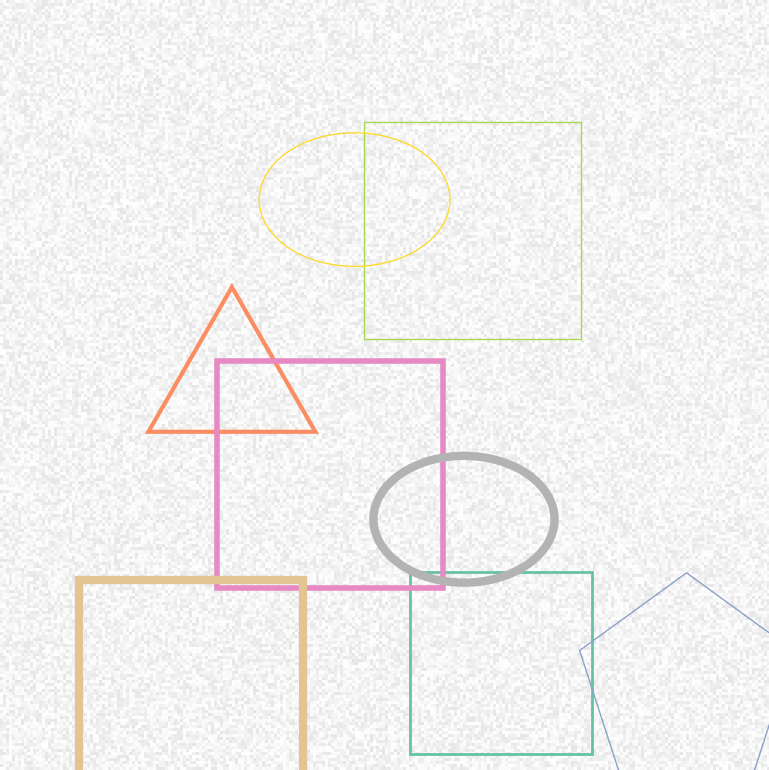[{"shape": "square", "thickness": 1, "radius": 0.59, "center": [0.651, 0.139]}, {"shape": "triangle", "thickness": 1.5, "radius": 0.63, "center": [0.301, 0.502]}, {"shape": "pentagon", "thickness": 0.5, "radius": 0.73, "center": [0.892, 0.11]}, {"shape": "square", "thickness": 2, "radius": 0.73, "center": [0.428, 0.384]}, {"shape": "square", "thickness": 0.5, "radius": 0.71, "center": [0.614, 0.701]}, {"shape": "oval", "thickness": 0.5, "radius": 0.62, "center": [0.46, 0.741]}, {"shape": "square", "thickness": 3, "radius": 0.73, "center": [0.248, 0.101]}, {"shape": "oval", "thickness": 3, "radius": 0.59, "center": [0.603, 0.326]}]